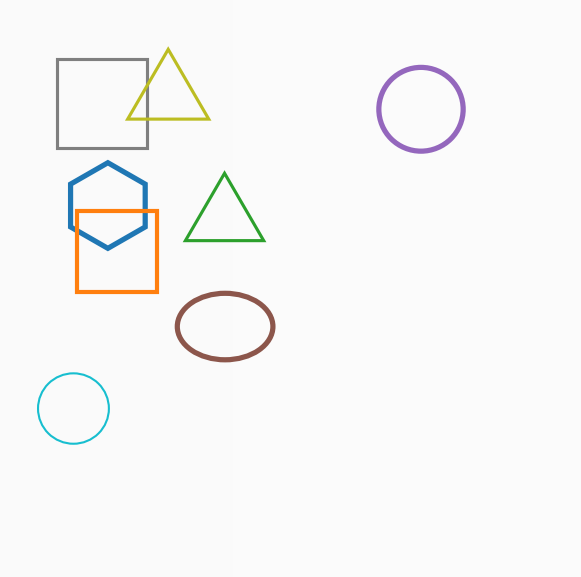[{"shape": "hexagon", "thickness": 2.5, "radius": 0.37, "center": [0.186, 0.643]}, {"shape": "square", "thickness": 2, "radius": 0.35, "center": [0.201, 0.564]}, {"shape": "triangle", "thickness": 1.5, "radius": 0.39, "center": [0.386, 0.621]}, {"shape": "circle", "thickness": 2.5, "radius": 0.36, "center": [0.724, 0.81]}, {"shape": "oval", "thickness": 2.5, "radius": 0.41, "center": [0.387, 0.434]}, {"shape": "square", "thickness": 1.5, "radius": 0.39, "center": [0.175, 0.82]}, {"shape": "triangle", "thickness": 1.5, "radius": 0.4, "center": [0.289, 0.833]}, {"shape": "circle", "thickness": 1, "radius": 0.3, "center": [0.126, 0.292]}]